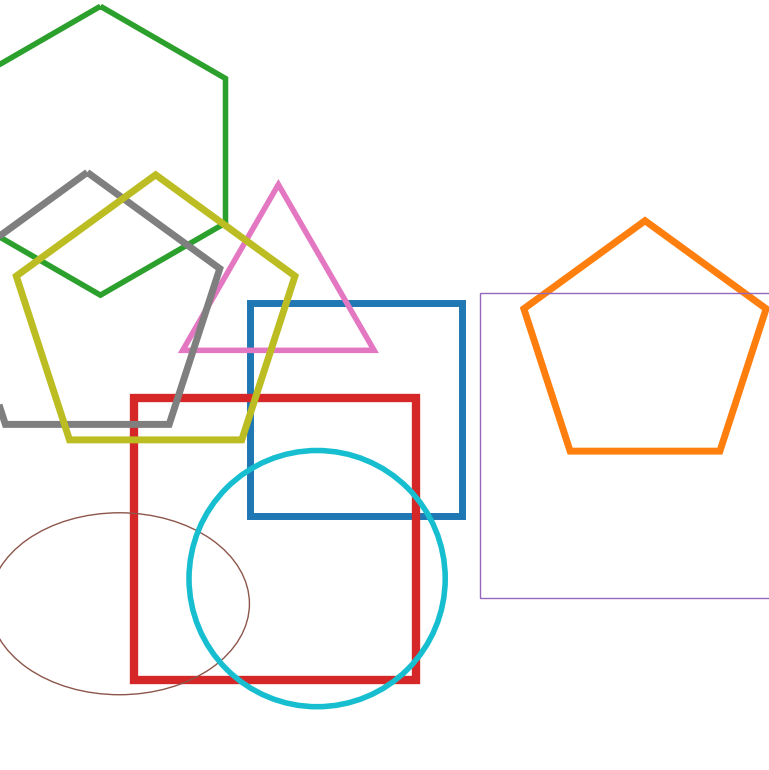[{"shape": "square", "thickness": 2.5, "radius": 0.69, "center": [0.462, 0.468]}, {"shape": "pentagon", "thickness": 2.5, "radius": 0.83, "center": [0.838, 0.548]}, {"shape": "hexagon", "thickness": 2, "radius": 0.94, "center": [0.13, 0.804]}, {"shape": "square", "thickness": 3, "radius": 0.92, "center": [0.357, 0.3]}, {"shape": "square", "thickness": 0.5, "radius": 0.99, "center": [0.822, 0.421]}, {"shape": "oval", "thickness": 0.5, "radius": 0.84, "center": [0.155, 0.216]}, {"shape": "triangle", "thickness": 2, "radius": 0.72, "center": [0.362, 0.617]}, {"shape": "pentagon", "thickness": 2.5, "radius": 0.9, "center": [0.113, 0.595]}, {"shape": "pentagon", "thickness": 2.5, "radius": 0.95, "center": [0.202, 0.583]}, {"shape": "circle", "thickness": 2, "radius": 0.83, "center": [0.412, 0.249]}]